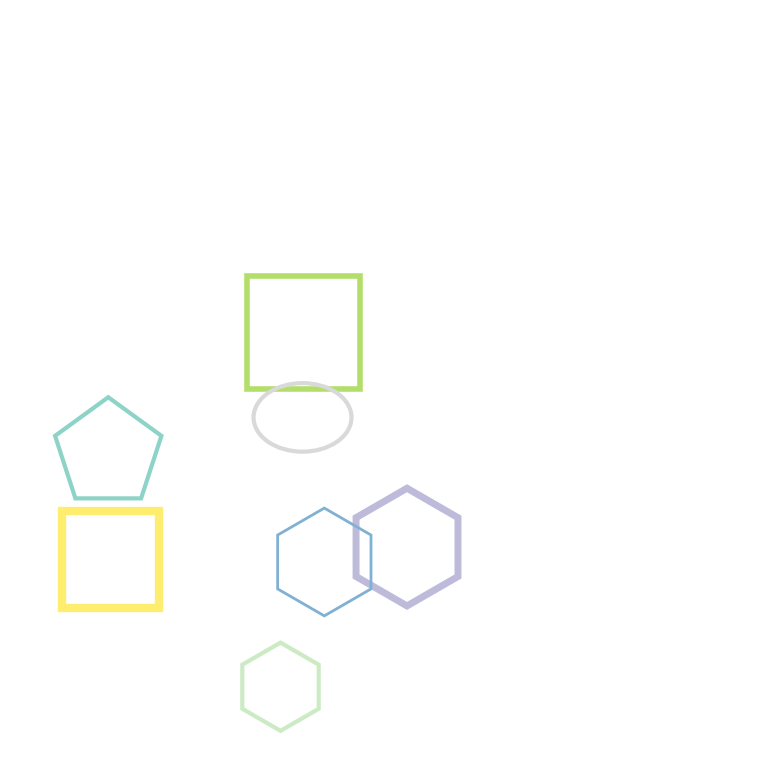[{"shape": "pentagon", "thickness": 1.5, "radius": 0.36, "center": [0.141, 0.412]}, {"shape": "hexagon", "thickness": 2.5, "radius": 0.38, "center": [0.529, 0.29]}, {"shape": "hexagon", "thickness": 1, "radius": 0.35, "center": [0.421, 0.27]}, {"shape": "square", "thickness": 2, "radius": 0.37, "center": [0.395, 0.568]}, {"shape": "oval", "thickness": 1.5, "radius": 0.32, "center": [0.393, 0.458]}, {"shape": "hexagon", "thickness": 1.5, "radius": 0.29, "center": [0.364, 0.108]}, {"shape": "square", "thickness": 3, "radius": 0.31, "center": [0.144, 0.273]}]